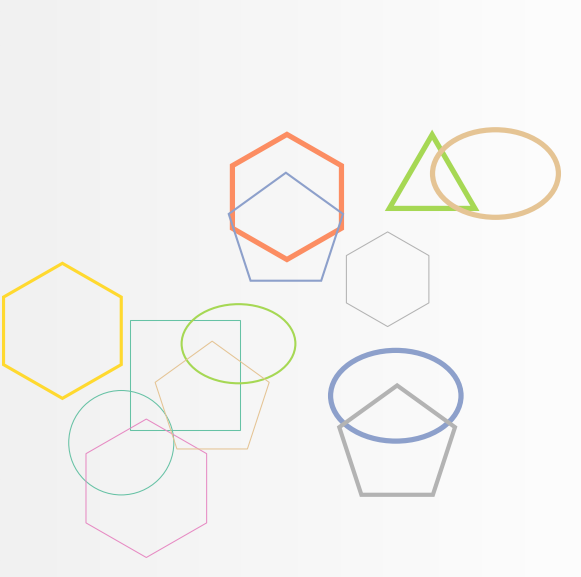[{"shape": "square", "thickness": 0.5, "radius": 0.47, "center": [0.318, 0.35]}, {"shape": "circle", "thickness": 0.5, "radius": 0.45, "center": [0.209, 0.233]}, {"shape": "hexagon", "thickness": 2.5, "radius": 0.54, "center": [0.494, 0.658]}, {"shape": "pentagon", "thickness": 1, "radius": 0.52, "center": [0.492, 0.597]}, {"shape": "oval", "thickness": 2.5, "radius": 0.56, "center": [0.681, 0.314]}, {"shape": "hexagon", "thickness": 0.5, "radius": 0.6, "center": [0.252, 0.154]}, {"shape": "oval", "thickness": 1, "radius": 0.49, "center": [0.41, 0.404]}, {"shape": "triangle", "thickness": 2.5, "radius": 0.43, "center": [0.743, 0.681]}, {"shape": "hexagon", "thickness": 1.5, "radius": 0.58, "center": [0.107, 0.426]}, {"shape": "oval", "thickness": 2.5, "radius": 0.54, "center": [0.852, 0.699]}, {"shape": "pentagon", "thickness": 0.5, "radius": 0.52, "center": [0.365, 0.305]}, {"shape": "hexagon", "thickness": 0.5, "radius": 0.41, "center": [0.667, 0.516]}, {"shape": "pentagon", "thickness": 2, "radius": 0.52, "center": [0.683, 0.227]}]